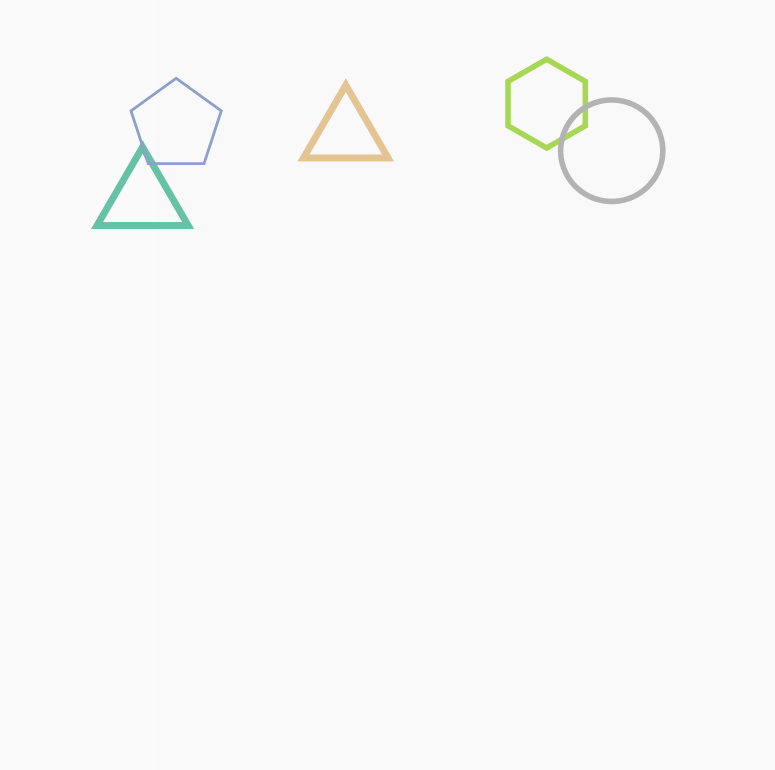[{"shape": "triangle", "thickness": 2.5, "radius": 0.34, "center": [0.184, 0.741]}, {"shape": "pentagon", "thickness": 1, "radius": 0.31, "center": [0.227, 0.837]}, {"shape": "hexagon", "thickness": 2, "radius": 0.29, "center": [0.705, 0.865]}, {"shape": "triangle", "thickness": 2.5, "radius": 0.32, "center": [0.446, 0.826]}, {"shape": "circle", "thickness": 2, "radius": 0.33, "center": [0.789, 0.804]}]